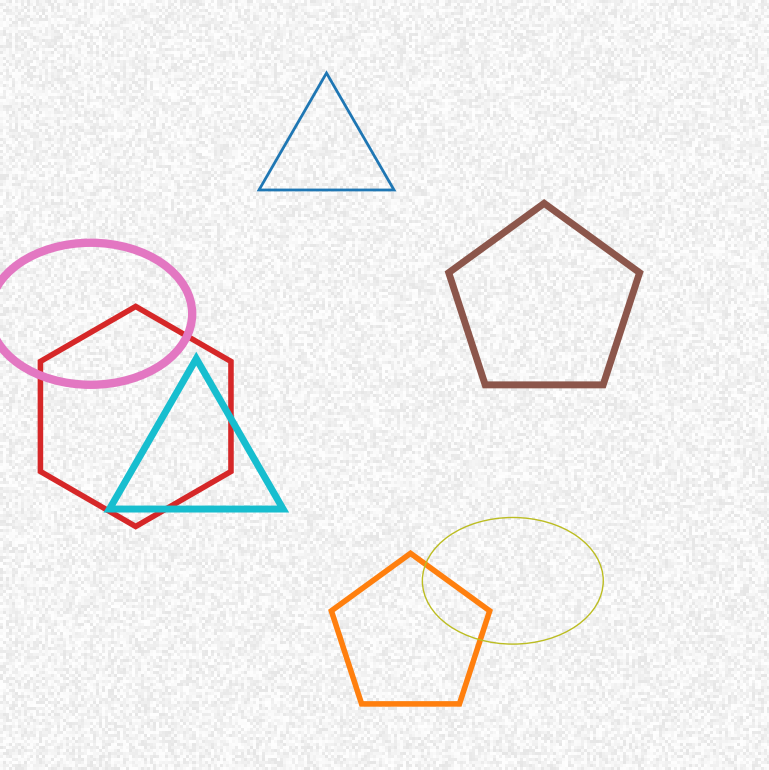[{"shape": "triangle", "thickness": 1, "radius": 0.51, "center": [0.424, 0.804]}, {"shape": "pentagon", "thickness": 2, "radius": 0.54, "center": [0.533, 0.173]}, {"shape": "hexagon", "thickness": 2, "radius": 0.71, "center": [0.176, 0.459]}, {"shape": "pentagon", "thickness": 2.5, "radius": 0.65, "center": [0.707, 0.606]}, {"shape": "oval", "thickness": 3, "radius": 0.66, "center": [0.118, 0.593]}, {"shape": "oval", "thickness": 0.5, "radius": 0.59, "center": [0.666, 0.246]}, {"shape": "triangle", "thickness": 2.5, "radius": 0.65, "center": [0.255, 0.404]}]